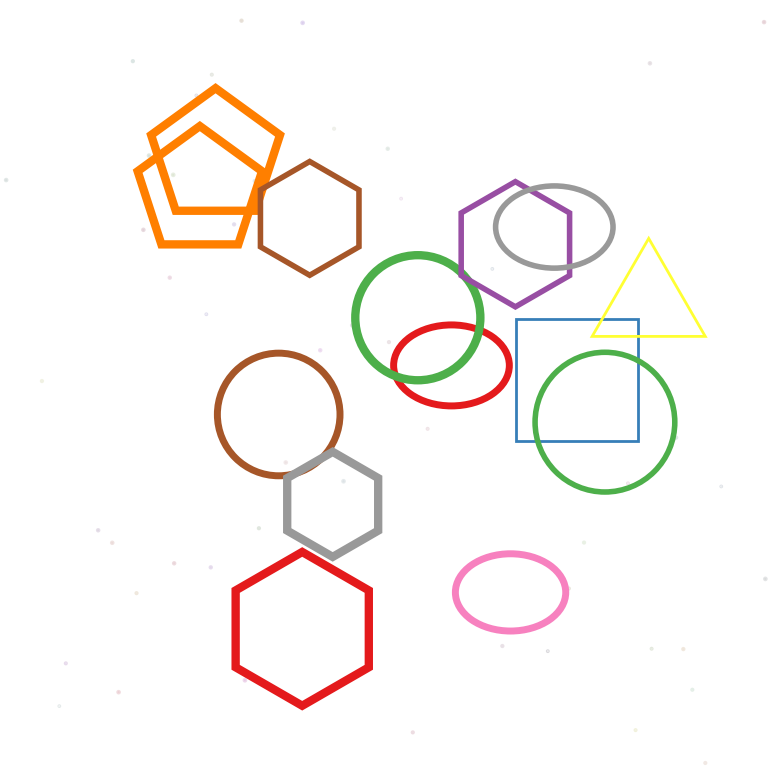[{"shape": "oval", "thickness": 2.5, "radius": 0.38, "center": [0.586, 0.525]}, {"shape": "hexagon", "thickness": 3, "radius": 0.5, "center": [0.393, 0.183]}, {"shape": "square", "thickness": 1, "radius": 0.4, "center": [0.749, 0.506]}, {"shape": "circle", "thickness": 3, "radius": 0.41, "center": [0.543, 0.587]}, {"shape": "circle", "thickness": 2, "radius": 0.45, "center": [0.786, 0.452]}, {"shape": "hexagon", "thickness": 2, "radius": 0.41, "center": [0.669, 0.683]}, {"shape": "pentagon", "thickness": 3, "radius": 0.44, "center": [0.28, 0.797]}, {"shape": "pentagon", "thickness": 3, "radius": 0.42, "center": [0.26, 0.751]}, {"shape": "triangle", "thickness": 1, "radius": 0.42, "center": [0.842, 0.606]}, {"shape": "hexagon", "thickness": 2, "radius": 0.37, "center": [0.402, 0.716]}, {"shape": "circle", "thickness": 2.5, "radius": 0.4, "center": [0.362, 0.462]}, {"shape": "oval", "thickness": 2.5, "radius": 0.36, "center": [0.663, 0.231]}, {"shape": "oval", "thickness": 2, "radius": 0.38, "center": [0.72, 0.705]}, {"shape": "hexagon", "thickness": 3, "radius": 0.34, "center": [0.432, 0.345]}]